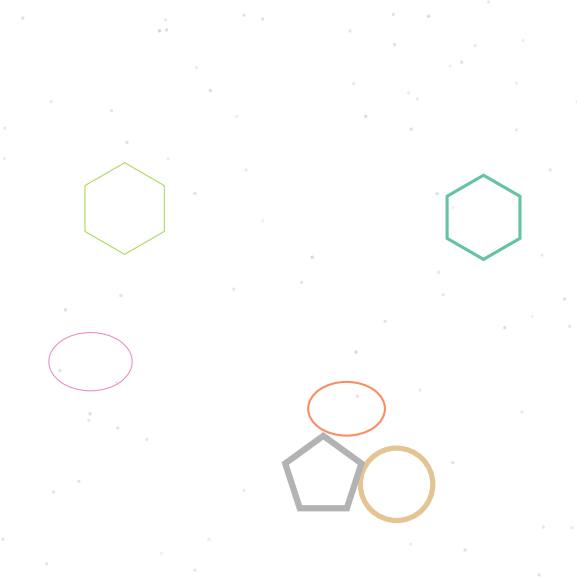[{"shape": "hexagon", "thickness": 1.5, "radius": 0.36, "center": [0.837, 0.623]}, {"shape": "oval", "thickness": 1, "radius": 0.33, "center": [0.6, 0.291]}, {"shape": "oval", "thickness": 0.5, "radius": 0.36, "center": [0.157, 0.373]}, {"shape": "hexagon", "thickness": 0.5, "radius": 0.4, "center": [0.216, 0.638]}, {"shape": "circle", "thickness": 2.5, "radius": 0.31, "center": [0.687, 0.161]}, {"shape": "pentagon", "thickness": 3, "radius": 0.35, "center": [0.56, 0.175]}]